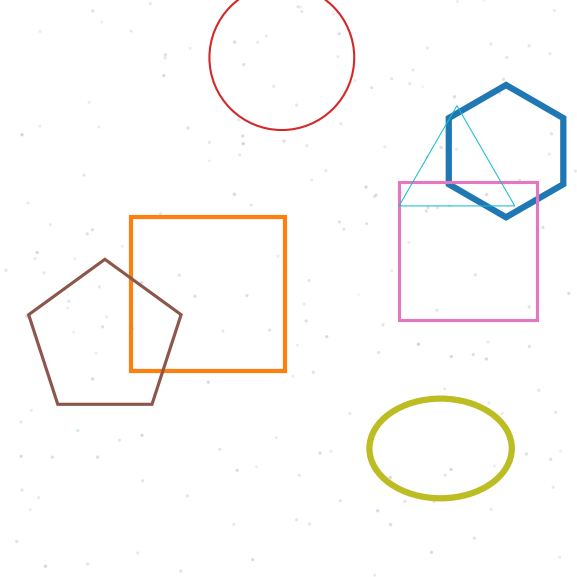[{"shape": "hexagon", "thickness": 3, "radius": 0.57, "center": [0.876, 0.737]}, {"shape": "square", "thickness": 2, "radius": 0.67, "center": [0.361, 0.49]}, {"shape": "circle", "thickness": 1, "radius": 0.63, "center": [0.488, 0.899]}, {"shape": "pentagon", "thickness": 1.5, "radius": 0.69, "center": [0.182, 0.411]}, {"shape": "square", "thickness": 1.5, "radius": 0.6, "center": [0.811, 0.565]}, {"shape": "oval", "thickness": 3, "radius": 0.62, "center": [0.763, 0.223]}, {"shape": "triangle", "thickness": 0.5, "radius": 0.58, "center": [0.791, 0.7]}]